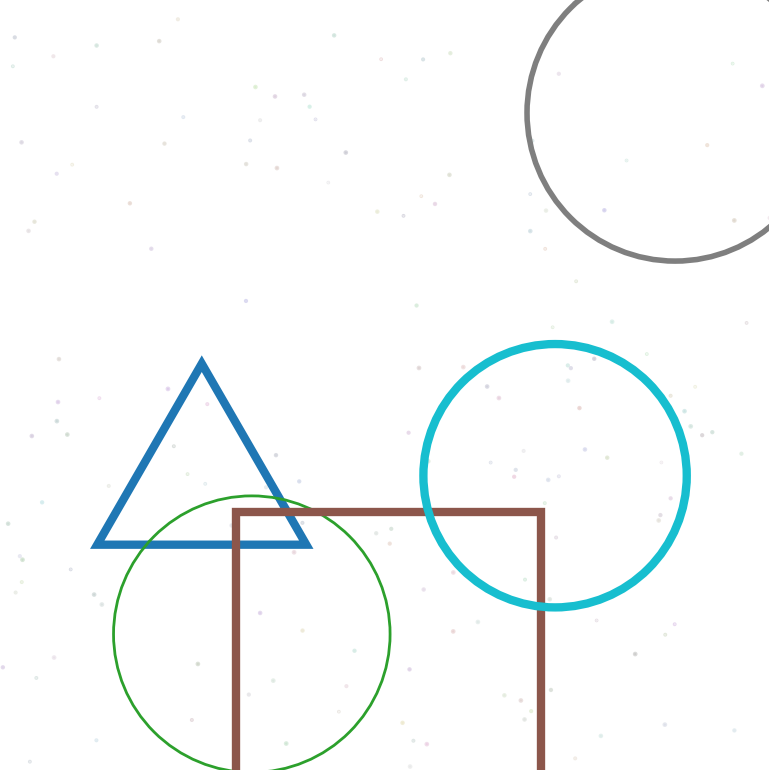[{"shape": "triangle", "thickness": 3, "radius": 0.78, "center": [0.262, 0.371]}, {"shape": "circle", "thickness": 1, "radius": 0.9, "center": [0.327, 0.176]}, {"shape": "square", "thickness": 3, "radius": 0.99, "center": [0.505, 0.137]}, {"shape": "circle", "thickness": 2, "radius": 0.96, "center": [0.877, 0.853]}, {"shape": "circle", "thickness": 3, "radius": 0.86, "center": [0.721, 0.382]}]